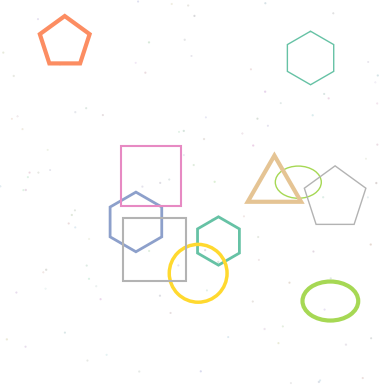[{"shape": "hexagon", "thickness": 1, "radius": 0.35, "center": [0.807, 0.849]}, {"shape": "hexagon", "thickness": 2, "radius": 0.31, "center": [0.567, 0.374]}, {"shape": "pentagon", "thickness": 3, "radius": 0.34, "center": [0.168, 0.89]}, {"shape": "hexagon", "thickness": 2, "radius": 0.39, "center": [0.353, 0.424]}, {"shape": "square", "thickness": 1.5, "radius": 0.39, "center": [0.393, 0.542]}, {"shape": "oval", "thickness": 3, "radius": 0.36, "center": [0.858, 0.218]}, {"shape": "oval", "thickness": 1, "radius": 0.3, "center": [0.775, 0.527]}, {"shape": "circle", "thickness": 2.5, "radius": 0.38, "center": [0.515, 0.29]}, {"shape": "triangle", "thickness": 3, "radius": 0.4, "center": [0.713, 0.516]}, {"shape": "pentagon", "thickness": 1, "radius": 0.42, "center": [0.87, 0.485]}, {"shape": "square", "thickness": 1.5, "radius": 0.41, "center": [0.401, 0.351]}]